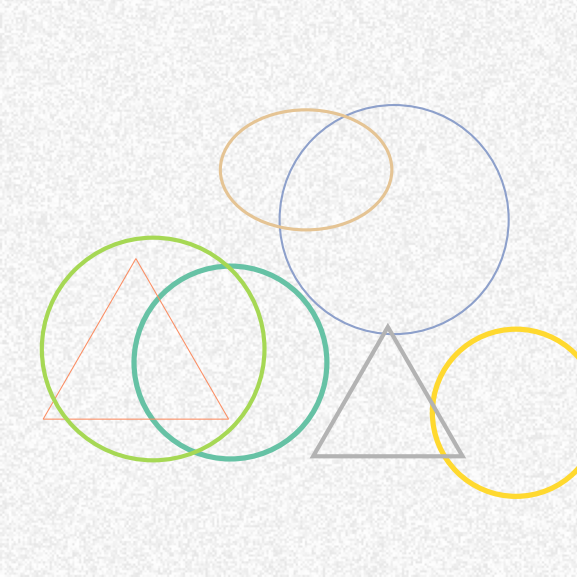[{"shape": "circle", "thickness": 2.5, "radius": 0.83, "center": [0.399, 0.371]}, {"shape": "triangle", "thickness": 0.5, "radius": 0.93, "center": [0.235, 0.366]}, {"shape": "circle", "thickness": 1, "radius": 0.99, "center": [0.682, 0.619]}, {"shape": "circle", "thickness": 2, "radius": 0.96, "center": [0.265, 0.395]}, {"shape": "circle", "thickness": 2.5, "radius": 0.72, "center": [0.893, 0.284]}, {"shape": "oval", "thickness": 1.5, "radius": 0.74, "center": [0.53, 0.705]}, {"shape": "triangle", "thickness": 2, "radius": 0.75, "center": [0.672, 0.284]}]